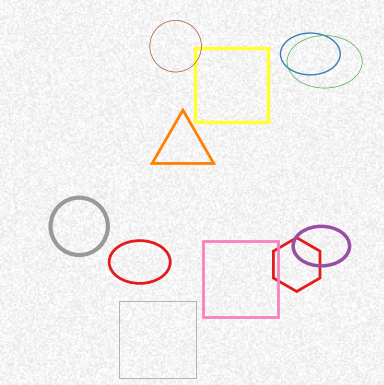[{"shape": "oval", "thickness": 2, "radius": 0.4, "center": [0.363, 0.319]}, {"shape": "hexagon", "thickness": 2, "radius": 0.35, "center": [0.771, 0.313]}, {"shape": "oval", "thickness": 1, "radius": 0.39, "center": [0.806, 0.86]}, {"shape": "oval", "thickness": 0.5, "radius": 0.49, "center": [0.843, 0.84]}, {"shape": "oval", "thickness": 2.5, "radius": 0.37, "center": [0.835, 0.361]}, {"shape": "triangle", "thickness": 2, "radius": 0.46, "center": [0.475, 0.622]}, {"shape": "square", "thickness": 2.5, "radius": 0.48, "center": [0.601, 0.778]}, {"shape": "circle", "thickness": 0.5, "radius": 0.34, "center": [0.456, 0.88]}, {"shape": "square", "thickness": 2, "radius": 0.49, "center": [0.624, 0.275]}, {"shape": "circle", "thickness": 3, "radius": 0.37, "center": [0.206, 0.412]}, {"shape": "square", "thickness": 0.5, "radius": 0.5, "center": [0.408, 0.118]}]